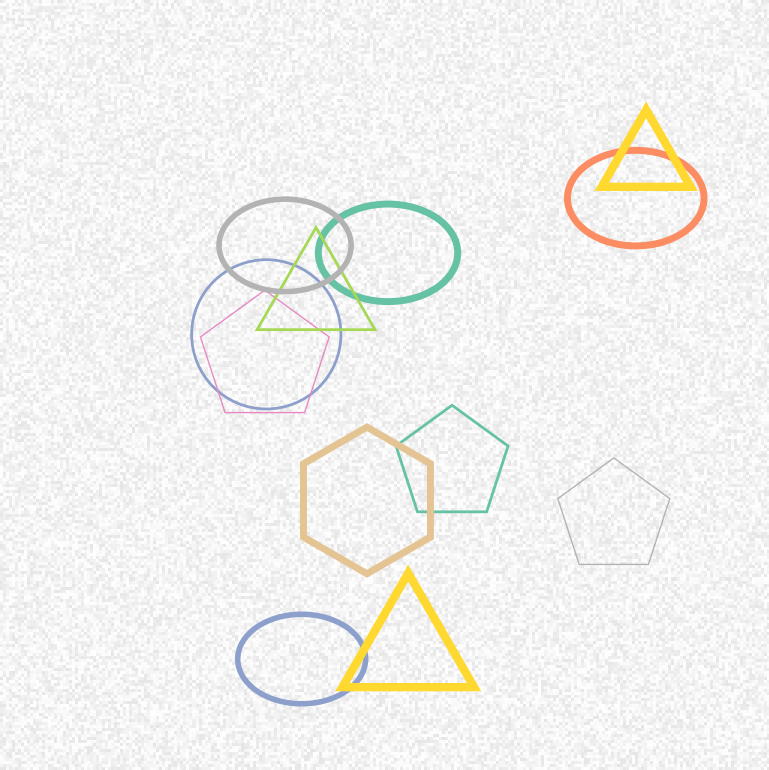[{"shape": "pentagon", "thickness": 1, "radius": 0.38, "center": [0.587, 0.397]}, {"shape": "oval", "thickness": 2.5, "radius": 0.45, "center": [0.504, 0.672]}, {"shape": "oval", "thickness": 2.5, "radius": 0.44, "center": [0.826, 0.743]}, {"shape": "circle", "thickness": 1, "radius": 0.48, "center": [0.346, 0.566]}, {"shape": "oval", "thickness": 2, "radius": 0.42, "center": [0.392, 0.144]}, {"shape": "pentagon", "thickness": 0.5, "radius": 0.44, "center": [0.344, 0.535]}, {"shape": "triangle", "thickness": 1, "radius": 0.44, "center": [0.41, 0.616]}, {"shape": "triangle", "thickness": 3, "radius": 0.49, "center": [0.53, 0.157]}, {"shape": "triangle", "thickness": 3, "radius": 0.33, "center": [0.839, 0.791]}, {"shape": "hexagon", "thickness": 2.5, "radius": 0.48, "center": [0.477, 0.35]}, {"shape": "pentagon", "thickness": 0.5, "radius": 0.38, "center": [0.797, 0.329]}, {"shape": "oval", "thickness": 2, "radius": 0.43, "center": [0.37, 0.681]}]